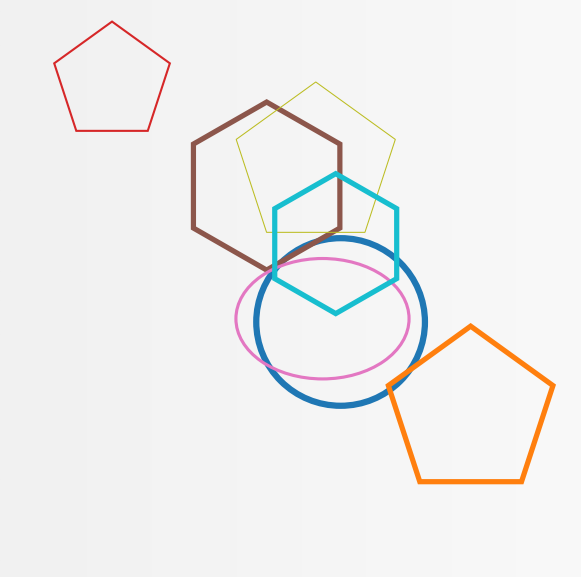[{"shape": "circle", "thickness": 3, "radius": 0.73, "center": [0.586, 0.442]}, {"shape": "pentagon", "thickness": 2.5, "radius": 0.74, "center": [0.81, 0.285]}, {"shape": "pentagon", "thickness": 1, "radius": 0.52, "center": [0.193, 0.857]}, {"shape": "hexagon", "thickness": 2.5, "radius": 0.73, "center": [0.459, 0.677]}, {"shape": "oval", "thickness": 1.5, "radius": 0.74, "center": [0.555, 0.447]}, {"shape": "pentagon", "thickness": 0.5, "radius": 0.72, "center": [0.543, 0.713]}, {"shape": "hexagon", "thickness": 2.5, "radius": 0.61, "center": [0.578, 0.577]}]